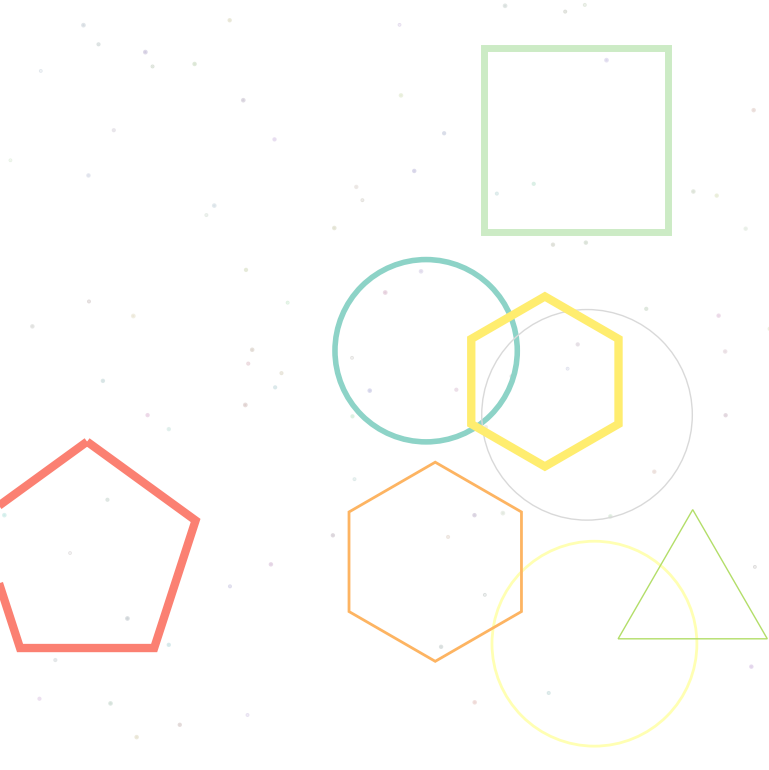[{"shape": "circle", "thickness": 2, "radius": 0.59, "center": [0.553, 0.545]}, {"shape": "circle", "thickness": 1, "radius": 0.67, "center": [0.772, 0.164]}, {"shape": "pentagon", "thickness": 3, "radius": 0.74, "center": [0.113, 0.278]}, {"shape": "hexagon", "thickness": 1, "radius": 0.65, "center": [0.565, 0.27]}, {"shape": "triangle", "thickness": 0.5, "radius": 0.56, "center": [0.9, 0.226]}, {"shape": "circle", "thickness": 0.5, "radius": 0.68, "center": [0.762, 0.461]}, {"shape": "square", "thickness": 2.5, "radius": 0.6, "center": [0.748, 0.818]}, {"shape": "hexagon", "thickness": 3, "radius": 0.55, "center": [0.708, 0.505]}]